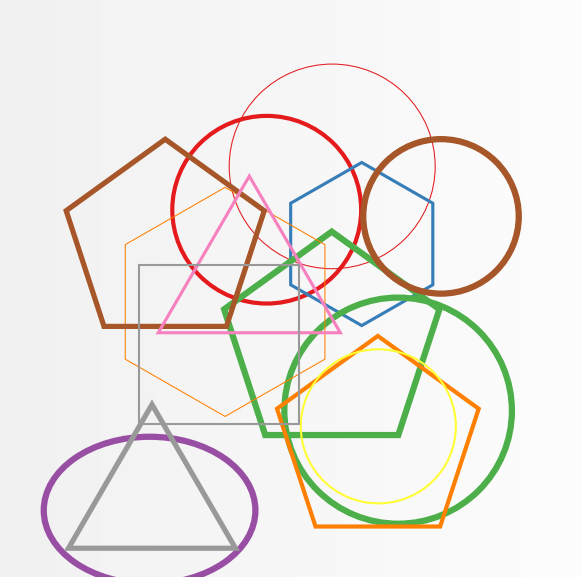[{"shape": "circle", "thickness": 2, "radius": 0.81, "center": [0.459, 0.636]}, {"shape": "circle", "thickness": 0.5, "radius": 0.89, "center": [0.572, 0.711]}, {"shape": "hexagon", "thickness": 1.5, "radius": 0.71, "center": [0.622, 0.577]}, {"shape": "circle", "thickness": 3, "radius": 0.98, "center": [0.685, 0.288]}, {"shape": "pentagon", "thickness": 3, "radius": 0.97, "center": [0.571, 0.403]}, {"shape": "oval", "thickness": 3, "radius": 0.91, "center": [0.257, 0.115]}, {"shape": "hexagon", "thickness": 0.5, "radius": 0.99, "center": [0.387, 0.476]}, {"shape": "pentagon", "thickness": 2, "radius": 0.91, "center": [0.65, 0.235]}, {"shape": "circle", "thickness": 1, "radius": 0.67, "center": [0.651, 0.261]}, {"shape": "pentagon", "thickness": 2.5, "radius": 0.9, "center": [0.284, 0.579]}, {"shape": "circle", "thickness": 3, "radius": 0.67, "center": [0.759, 0.624]}, {"shape": "triangle", "thickness": 1.5, "radius": 0.9, "center": [0.429, 0.513]}, {"shape": "square", "thickness": 1, "radius": 0.69, "center": [0.376, 0.402]}, {"shape": "triangle", "thickness": 2.5, "radius": 0.83, "center": [0.261, 0.133]}]